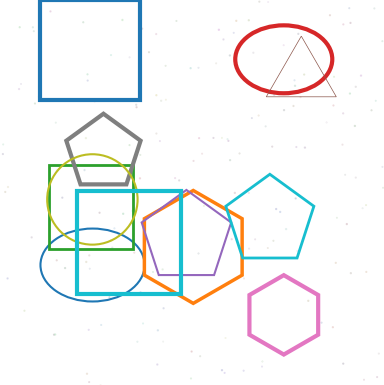[{"shape": "oval", "thickness": 1.5, "radius": 0.68, "center": [0.24, 0.312]}, {"shape": "square", "thickness": 3, "radius": 0.65, "center": [0.233, 0.87]}, {"shape": "hexagon", "thickness": 2.5, "radius": 0.73, "center": [0.502, 0.359]}, {"shape": "square", "thickness": 2, "radius": 0.55, "center": [0.235, 0.462]}, {"shape": "oval", "thickness": 3, "radius": 0.63, "center": [0.737, 0.846]}, {"shape": "pentagon", "thickness": 1.5, "radius": 0.61, "center": [0.484, 0.384]}, {"shape": "triangle", "thickness": 0.5, "radius": 0.53, "center": [0.783, 0.801]}, {"shape": "hexagon", "thickness": 3, "radius": 0.52, "center": [0.737, 0.182]}, {"shape": "pentagon", "thickness": 3, "radius": 0.51, "center": [0.269, 0.603]}, {"shape": "circle", "thickness": 1.5, "radius": 0.59, "center": [0.24, 0.482]}, {"shape": "square", "thickness": 3, "radius": 0.67, "center": [0.335, 0.37]}, {"shape": "pentagon", "thickness": 2, "radius": 0.6, "center": [0.701, 0.427]}]